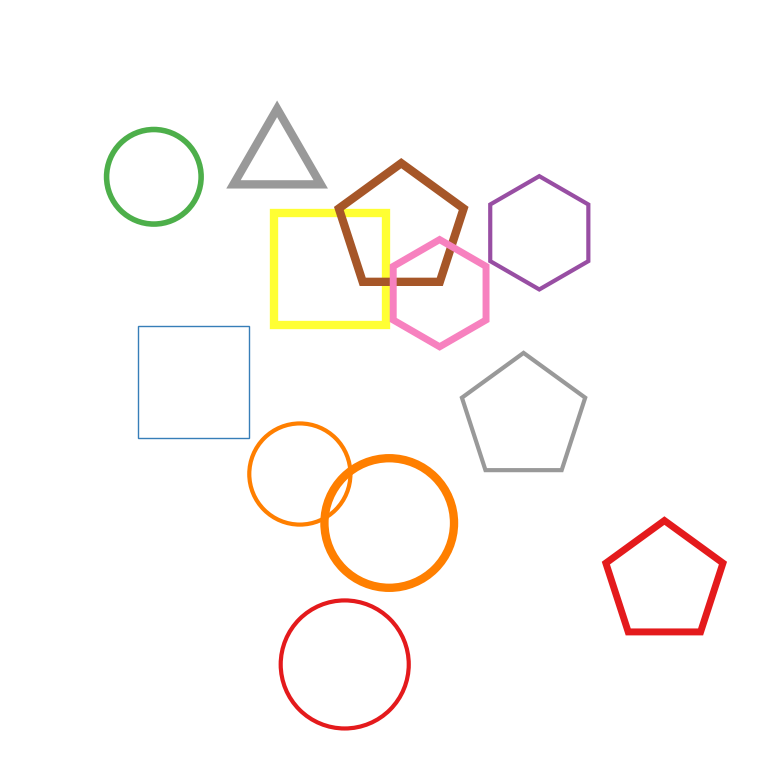[{"shape": "pentagon", "thickness": 2.5, "radius": 0.4, "center": [0.863, 0.244]}, {"shape": "circle", "thickness": 1.5, "radius": 0.42, "center": [0.448, 0.137]}, {"shape": "square", "thickness": 0.5, "radius": 0.36, "center": [0.251, 0.504]}, {"shape": "circle", "thickness": 2, "radius": 0.31, "center": [0.2, 0.77]}, {"shape": "hexagon", "thickness": 1.5, "radius": 0.37, "center": [0.7, 0.698]}, {"shape": "circle", "thickness": 3, "radius": 0.42, "center": [0.506, 0.321]}, {"shape": "circle", "thickness": 1.5, "radius": 0.33, "center": [0.389, 0.384]}, {"shape": "square", "thickness": 3, "radius": 0.36, "center": [0.429, 0.651]}, {"shape": "pentagon", "thickness": 3, "radius": 0.43, "center": [0.521, 0.703]}, {"shape": "hexagon", "thickness": 2.5, "radius": 0.35, "center": [0.571, 0.619]}, {"shape": "pentagon", "thickness": 1.5, "radius": 0.42, "center": [0.68, 0.458]}, {"shape": "triangle", "thickness": 3, "radius": 0.33, "center": [0.36, 0.793]}]